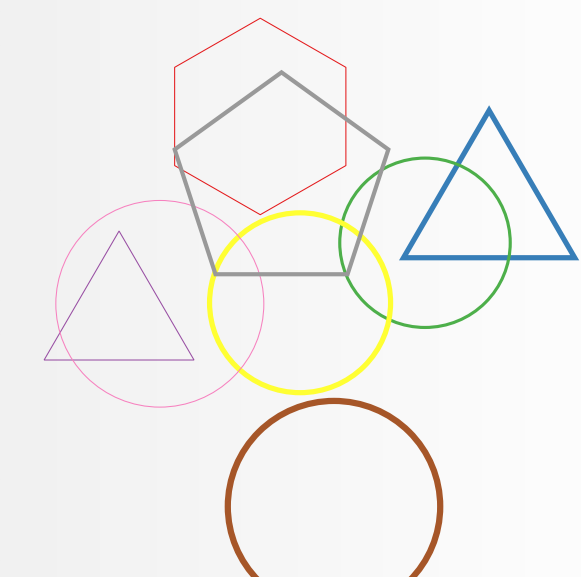[{"shape": "hexagon", "thickness": 0.5, "radius": 0.85, "center": [0.448, 0.797]}, {"shape": "triangle", "thickness": 2.5, "radius": 0.85, "center": [0.841, 0.638]}, {"shape": "circle", "thickness": 1.5, "radius": 0.73, "center": [0.731, 0.579]}, {"shape": "triangle", "thickness": 0.5, "radius": 0.74, "center": [0.205, 0.45]}, {"shape": "circle", "thickness": 2.5, "radius": 0.78, "center": [0.516, 0.475]}, {"shape": "circle", "thickness": 3, "radius": 0.91, "center": [0.575, 0.122]}, {"shape": "circle", "thickness": 0.5, "radius": 0.89, "center": [0.275, 0.473]}, {"shape": "pentagon", "thickness": 2, "radius": 0.97, "center": [0.484, 0.681]}]